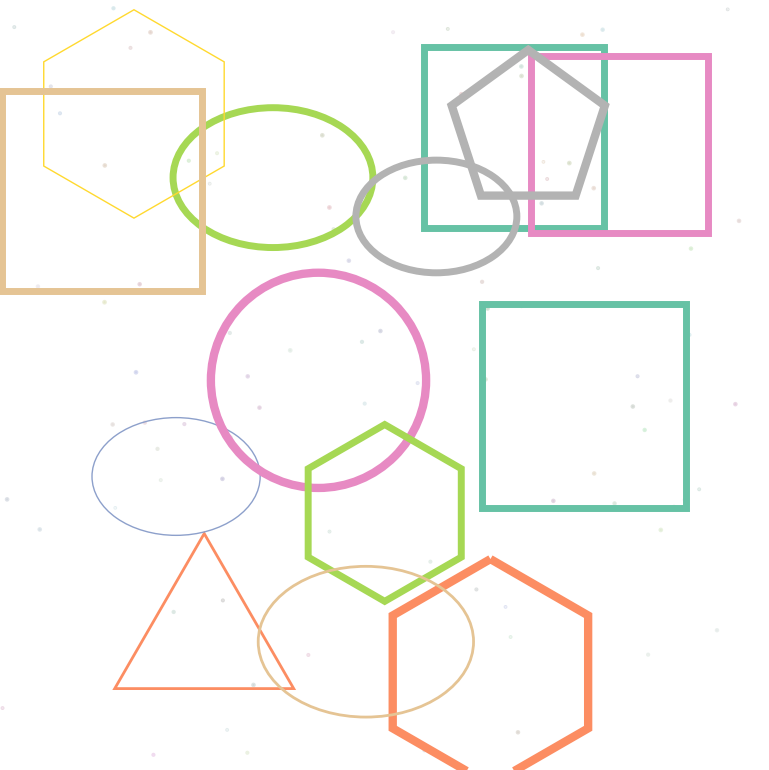[{"shape": "square", "thickness": 2.5, "radius": 0.66, "center": [0.759, 0.472]}, {"shape": "square", "thickness": 2.5, "radius": 0.59, "center": [0.668, 0.822]}, {"shape": "hexagon", "thickness": 3, "radius": 0.73, "center": [0.637, 0.127]}, {"shape": "triangle", "thickness": 1, "radius": 0.67, "center": [0.265, 0.173]}, {"shape": "oval", "thickness": 0.5, "radius": 0.55, "center": [0.229, 0.381]}, {"shape": "circle", "thickness": 3, "radius": 0.7, "center": [0.414, 0.506]}, {"shape": "square", "thickness": 2.5, "radius": 0.58, "center": [0.805, 0.812]}, {"shape": "hexagon", "thickness": 2.5, "radius": 0.57, "center": [0.5, 0.334]}, {"shape": "oval", "thickness": 2.5, "radius": 0.65, "center": [0.354, 0.769]}, {"shape": "hexagon", "thickness": 0.5, "radius": 0.68, "center": [0.174, 0.852]}, {"shape": "oval", "thickness": 1, "radius": 0.7, "center": [0.475, 0.167]}, {"shape": "square", "thickness": 2.5, "radius": 0.65, "center": [0.132, 0.752]}, {"shape": "oval", "thickness": 2.5, "radius": 0.52, "center": [0.567, 0.719]}, {"shape": "pentagon", "thickness": 3, "radius": 0.52, "center": [0.686, 0.831]}]